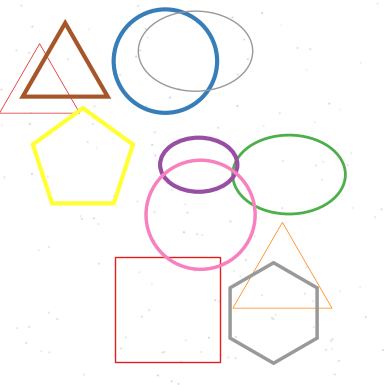[{"shape": "square", "thickness": 1, "radius": 0.68, "center": [0.435, 0.196]}, {"shape": "triangle", "thickness": 0.5, "radius": 0.6, "center": [0.103, 0.766]}, {"shape": "circle", "thickness": 3, "radius": 0.67, "center": [0.43, 0.841]}, {"shape": "oval", "thickness": 2, "radius": 0.73, "center": [0.751, 0.547]}, {"shape": "oval", "thickness": 3, "radius": 0.5, "center": [0.516, 0.572]}, {"shape": "triangle", "thickness": 0.5, "radius": 0.74, "center": [0.734, 0.274]}, {"shape": "pentagon", "thickness": 3, "radius": 0.68, "center": [0.215, 0.582]}, {"shape": "triangle", "thickness": 3, "radius": 0.64, "center": [0.169, 0.813]}, {"shape": "circle", "thickness": 2.5, "radius": 0.71, "center": [0.521, 0.442]}, {"shape": "hexagon", "thickness": 2.5, "radius": 0.65, "center": [0.711, 0.187]}, {"shape": "oval", "thickness": 1, "radius": 0.74, "center": [0.508, 0.867]}]